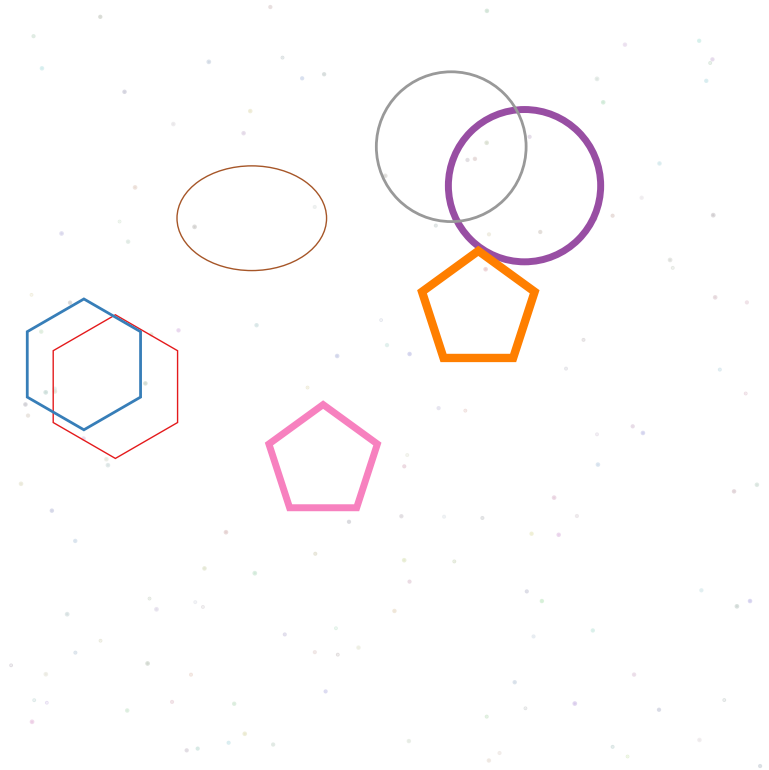[{"shape": "hexagon", "thickness": 0.5, "radius": 0.47, "center": [0.15, 0.498]}, {"shape": "hexagon", "thickness": 1, "radius": 0.42, "center": [0.109, 0.527]}, {"shape": "circle", "thickness": 2.5, "radius": 0.49, "center": [0.681, 0.759]}, {"shape": "pentagon", "thickness": 3, "radius": 0.38, "center": [0.621, 0.597]}, {"shape": "oval", "thickness": 0.5, "radius": 0.49, "center": [0.327, 0.717]}, {"shape": "pentagon", "thickness": 2.5, "radius": 0.37, "center": [0.42, 0.4]}, {"shape": "circle", "thickness": 1, "radius": 0.49, "center": [0.586, 0.809]}]